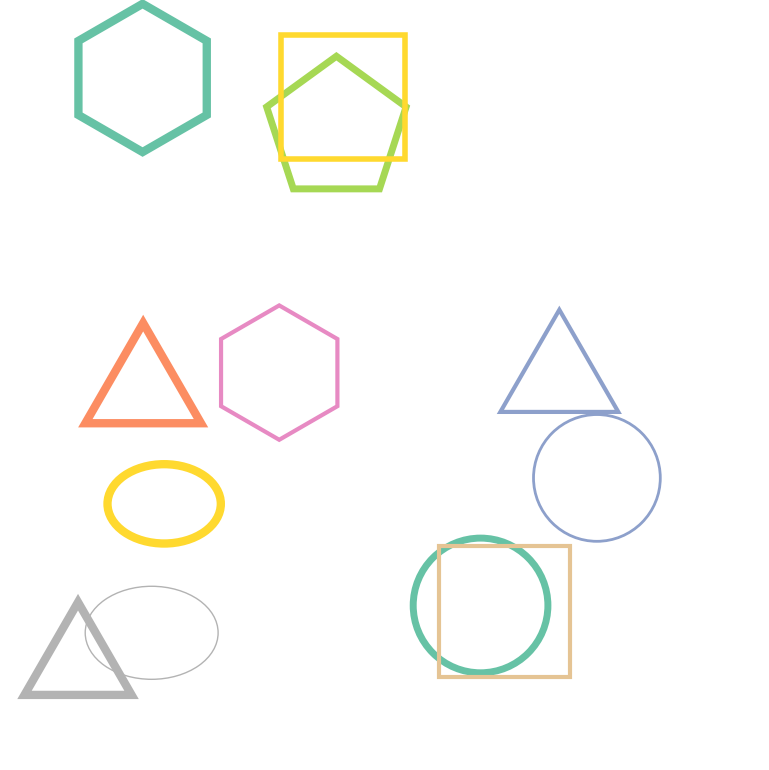[{"shape": "hexagon", "thickness": 3, "radius": 0.48, "center": [0.185, 0.899]}, {"shape": "circle", "thickness": 2.5, "radius": 0.44, "center": [0.624, 0.214]}, {"shape": "triangle", "thickness": 3, "radius": 0.43, "center": [0.186, 0.494]}, {"shape": "triangle", "thickness": 1.5, "radius": 0.44, "center": [0.726, 0.509]}, {"shape": "circle", "thickness": 1, "radius": 0.41, "center": [0.775, 0.379]}, {"shape": "hexagon", "thickness": 1.5, "radius": 0.44, "center": [0.363, 0.516]}, {"shape": "pentagon", "thickness": 2.5, "radius": 0.48, "center": [0.437, 0.832]}, {"shape": "square", "thickness": 2, "radius": 0.4, "center": [0.446, 0.874]}, {"shape": "oval", "thickness": 3, "radius": 0.37, "center": [0.213, 0.346]}, {"shape": "square", "thickness": 1.5, "radius": 0.42, "center": [0.655, 0.206]}, {"shape": "triangle", "thickness": 3, "radius": 0.4, "center": [0.101, 0.138]}, {"shape": "oval", "thickness": 0.5, "radius": 0.43, "center": [0.197, 0.178]}]